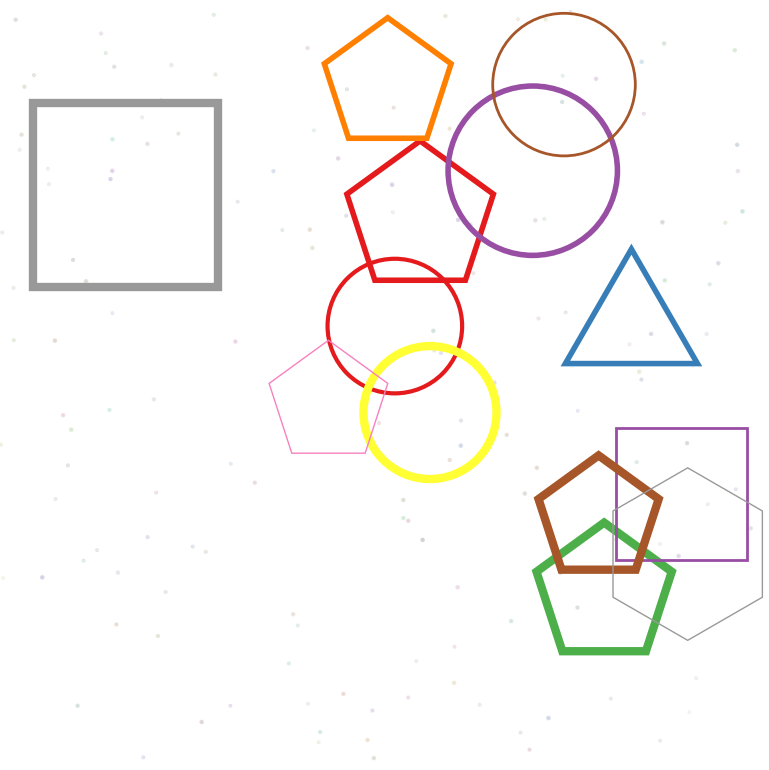[{"shape": "pentagon", "thickness": 2, "radius": 0.5, "center": [0.546, 0.717]}, {"shape": "circle", "thickness": 1.5, "radius": 0.44, "center": [0.513, 0.577]}, {"shape": "triangle", "thickness": 2, "radius": 0.5, "center": [0.82, 0.577]}, {"shape": "pentagon", "thickness": 3, "radius": 0.46, "center": [0.785, 0.229]}, {"shape": "circle", "thickness": 2, "radius": 0.55, "center": [0.692, 0.778]}, {"shape": "square", "thickness": 1, "radius": 0.43, "center": [0.885, 0.358]}, {"shape": "pentagon", "thickness": 2, "radius": 0.43, "center": [0.504, 0.89]}, {"shape": "circle", "thickness": 3, "radius": 0.43, "center": [0.558, 0.464]}, {"shape": "circle", "thickness": 1, "radius": 0.46, "center": [0.732, 0.89]}, {"shape": "pentagon", "thickness": 3, "radius": 0.41, "center": [0.777, 0.327]}, {"shape": "pentagon", "thickness": 0.5, "radius": 0.41, "center": [0.427, 0.477]}, {"shape": "square", "thickness": 3, "radius": 0.6, "center": [0.163, 0.747]}, {"shape": "hexagon", "thickness": 0.5, "radius": 0.56, "center": [0.893, 0.28]}]